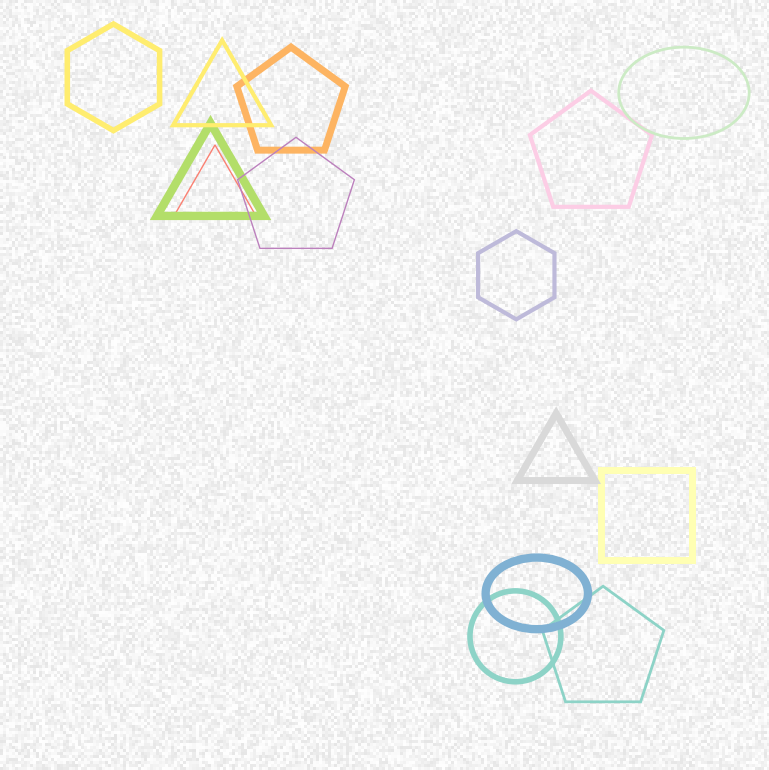[{"shape": "pentagon", "thickness": 1, "radius": 0.41, "center": [0.783, 0.156]}, {"shape": "circle", "thickness": 2, "radius": 0.3, "center": [0.669, 0.174]}, {"shape": "square", "thickness": 2.5, "radius": 0.3, "center": [0.839, 0.331]}, {"shape": "hexagon", "thickness": 1.5, "radius": 0.29, "center": [0.67, 0.643]}, {"shape": "triangle", "thickness": 0.5, "radius": 0.31, "center": [0.279, 0.75]}, {"shape": "oval", "thickness": 3, "radius": 0.33, "center": [0.697, 0.229]}, {"shape": "pentagon", "thickness": 2.5, "radius": 0.37, "center": [0.378, 0.865]}, {"shape": "triangle", "thickness": 3, "radius": 0.4, "center": [0.273, 0.76]}, {"shape": "pentagon", "thickness": 1.5, "radius": 0.42, "center": [0.767, 0.799]}, {"shape": "triangle", "thickness": 2.5, "radius": 0.29, "center": [0.722, 0.405]}, {"shape": "pentagon", "thickness": 0.5, "radius": 0.4, "center": [0.384, 0.742]}, {"shape": "oval", "thickness": 1, "radius": 0.42, "center": [0.888, 0.879]}, {"shape": "hexagon", "thickness": 2, "radius": 0.35, "center": [0.147, 0.9]}, {"shape": "triangle", "thickness": 1.5, "radius": 0.37, "center": [0.289, 0.874]}]